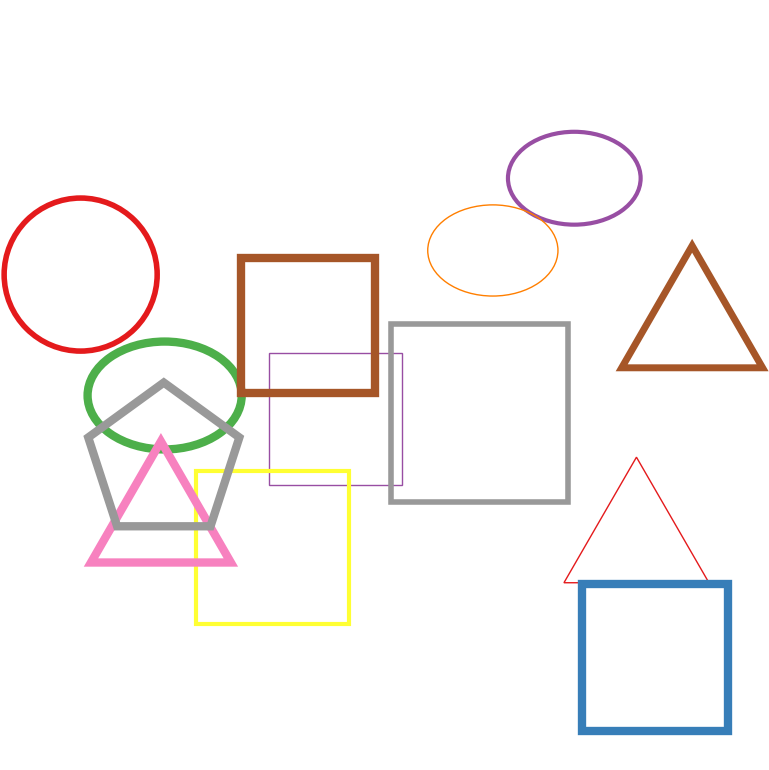[{"shape": "triangle", "thickness": 0.5, "radius": 0.54, "center": [0.827, 0.298]}, {"shape": "circle", "thickness": 2, "radius": 0.5, "center": [0.105, 0.643]}, {"shape": "square", "thickness": 3, "radius": 0.48, "center": [0.851, 0.146]}, {"shape": "oval", "thickness": 3, "radius": 0.5, "center": [0.214, 0.486]}, {"shape": "oval", "thickness": 1.5, "radius": 0.43, "center": [0.746, 0.769]}, {"shape": "square", "thickness": 0.5, "radius": 0.43, "center": [0.435, 0.456]}, {"shape": "oval", "thickness": 0.5, "radius": 0.42, "center": [0.64, 0.675]}, {"shape": "square", "thickness": 1.5, "radius": 0.5, "center": [0.354, 0.289]}, {"shape": "square", "thickness": 3, "radius": 0.44, "center": [0.4, 0.577]}, {"shape": "triangle", "thickness": 2.5, "radius": 0.53, "center": [0.899, 0.575]}, {"shape": "triangle", "thickness": 3, "radius": 0.52, "center": [0.209, 0.322]}, {"shape": "square", "thickness": 2, "radius": 0.58, "center": [0.623, 0.464]}, {"shape": "pentagon", "thickness": 3, "radius": 0.52, "center": [0.213, 0.4]}]